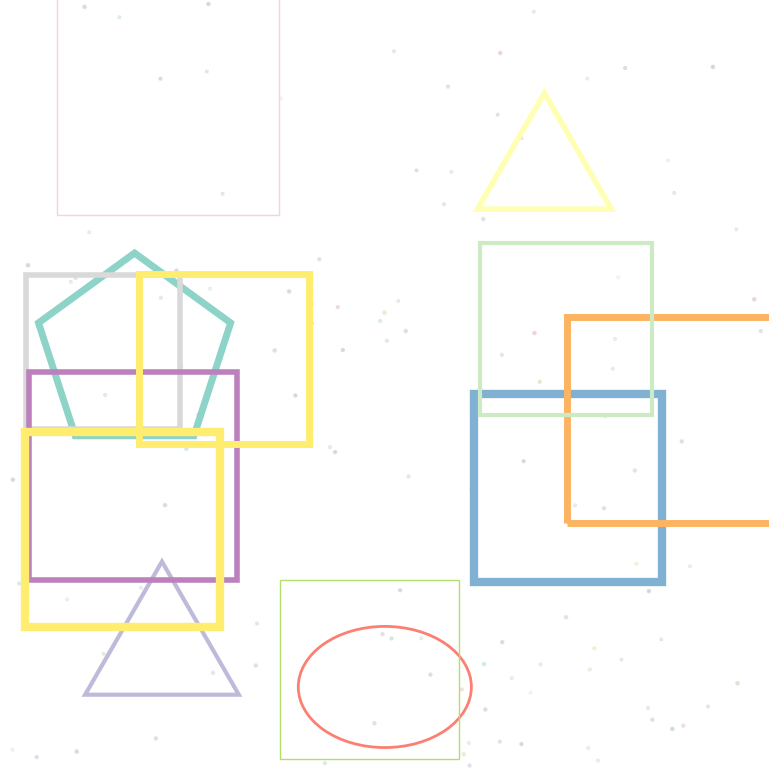[{"shape": "pentagon", "thickness": 2.5, "radius": 0.66, "center": [0.175, 0.54]}, {"shape": "triangle", "thickness": 2, "radius": 0.5, "center": [0.707, 0.779]}, {"shape": "triangle", "thickness": 1.5, "radius": 0.58, "center": [0.21, 0.155]}, {"shape": "oval", "thickness": 1, "radius": 0.56, "center": [0.5, 0.108]}, {"shape": "square", "thickness": 3, "radius": 0.61, "center": [0.737, 0.366]}, {"shape": "square", "thickness": 2.5, "radius": 0.67, "center": [0.871, 0.454]}, {"shape": "square", "thickness": 0.5, "radius": 0.58, "center": [0.48, 0.131]}, {"shape": "square", "thickness": 0.5, "radius": 0.72, "center": [0.218, 0.864]}, {"shape": "square", "thickness": 2, "radius": 0.5, "center": [0.134, 0.543]}, {"shape": "square", "thickness": 2, "radius": 0.67, "center": [0.173, 0.382]}, {"shape": "square", "thickness": 1.5, "radius": 0.56, "center": [0.735, 0.572]}, {"shape": "square", "thickness": 3, "radius": 0.63, "center": [0.159, 0.313]}, {"shape": "square", "thickness": 2.5, "radius": 0.55, "center": [0.291, 0.534]}]